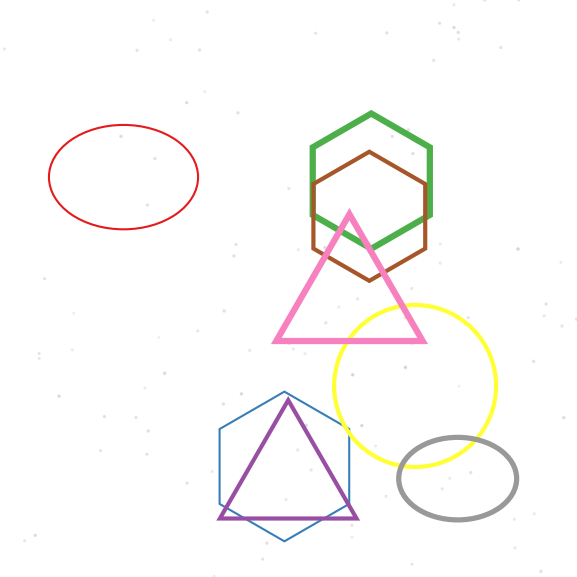[{"shape": "oval", "thickness": 1, "radius": 0.65, "center": [0.214, 0.692]}, {"shape": "hexagon", "thickness": 1, "radius": 0.65, "center": [0.492, 0.191]}, {"shape": "hexagon", "thickness": 3, "radius": 0.59, "center": [0.643, 0.685]}, {"shape": "triangle", "thickness": 2, "radius": 0.68, "center": [0.499, 0.17]}, {"shape": "circle", "thickness": 2, "radius": 0.7, "center": [0.719, 0.331]}, {"shape": "hexagon", "thickness": 2, "radius": 0.56, "center": [0.64, 0.625]}, {"shape": "triangle", "thickness": 3, "radius": 0.73, "center": [0.605, 0.482]}, {"shape": "oval", "thickness": 2.5, "radius": 0.51, "center": [0.793, 0.17]}]